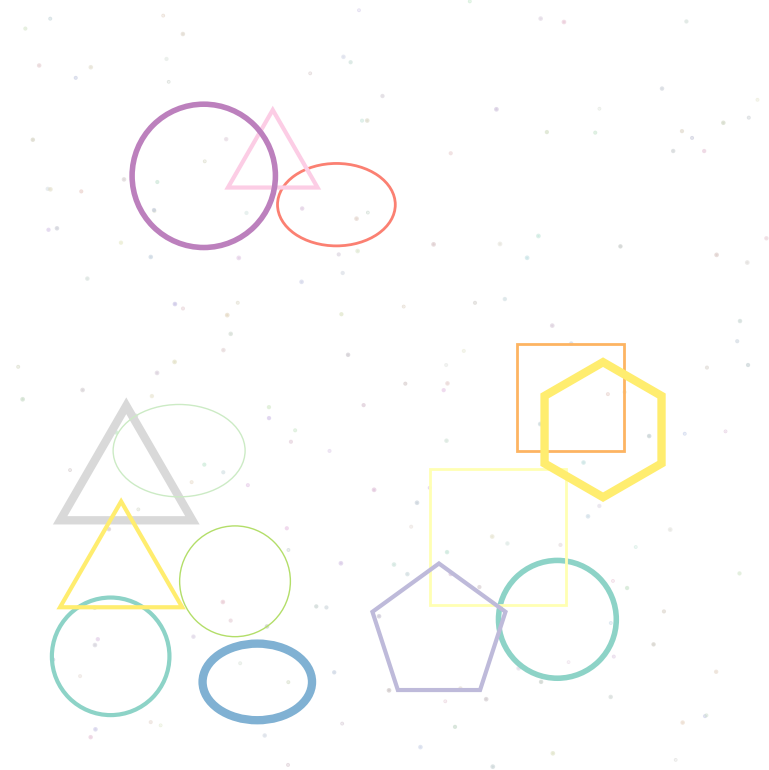[{"shape": "circle", "thickness": 1.5, "radius": 0.38, "center": [0.144, 0.148]}, {"shape": "circle", "thickness": 2, "radius": 0.38, "center": [0.724, 0.196]}, {"shape": "square", "thickness": 1, "radius": 0.44, "center": [0.647, 0.303]}, {"shape": "pentagon", "thickness": 1.5, "radius": 0.45, "center": [0.57, 0.177]}, {"shape": "oval", "thickness": 1, "radius": 0.38, "center": [0.437, 0.734]}, {"shape": "oval", "thickness": 3, "radius": 0.36, "center": [0.334, 0.114]}, {"shape": "square", "thickness": 1, "radius": 0.35, "center": [0.741, 0.484]}, {"shape": "circle", "thickness": 0.5, "radius": 0.36, "center": [0.305, 0.245]}, {"shape": "triangle", "thickness": 1.5, "radius": 0.34, "center": [0.354, 0.79]}, {"shape": "triangle", "thickness": 3, "radius": 0.5, "center": [0.164, 0.374]}, {"shape": "circle", "thickness": 2, "radius": 0.47, "center": [0.265, 0.772]}, {"shape": "oval", "thickness": 0.5, "radius": 0.43, "center": [0.233, 0.415]}, {"shape": "triangle", "thickness": 1.5, "radius": 0.46, "center": [0.157, 0.257]}, {"shape": "hexagon", "thickness": 3, "radius": 0.44, "center": [0.783, 0.442]}]